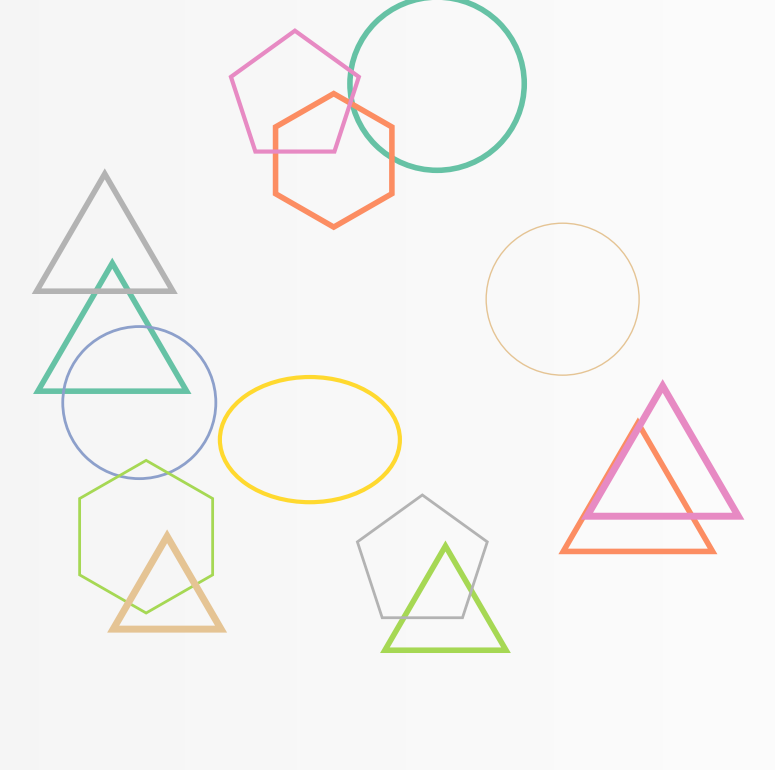[{"shape": "triangle", "thickness": 2, "radius": 0.55, "center": [0.145, 0.547]}, {"shape": "circle", "thickness": 2, "radius": 0.56, "center": [0.564, 0.891]}, {"shape": "triangle", "thickness": 2, "radius": 0.56, "center": [0.823, 0.339]}, {"shape": "hexagon", "thickness": 2, "radius": 0.43, "center": [0.431, 0.792]}, {"shape": "circle", "thickness": 1, "radius": 0.49, "center": [0.18, 0.477]}, {"shape": "pentagon", "thickness": 1.5, "radius": 0.43, "center": [0.381, 0.873]}, {"shape": "triangle", "thickness": 2.5, "radius": 0.56, "center": [0.855, 0.386]}, {"shape": "hexagon", "thickness": 1, "radius": 0.5, "center": [0.189, 0.303]}, {"shape": "triangle", "thickness": 2, "radius": 0.45, "center": [0.575, 0.201]}, {"shape": "oval", "thickness": 1.5, "radius": 0.58, "center": [0.4, 0.429]}, {"shape": "circle", "thickness": 0.5, "radius": 0.49, "center": [0.726, 0.611]}, {"shape": "triangle", "thickness": 2.5, "radius": 0.4, "center": [0.216, 0.223]}, {"shape": "pentagon", "thickness": 1, "radius": 0.44, "center": [0.545, 0.269]}, {"shape": "triangle", "thickness": 2, "radius": 0.51, "center": [0.135, 0.673]}]